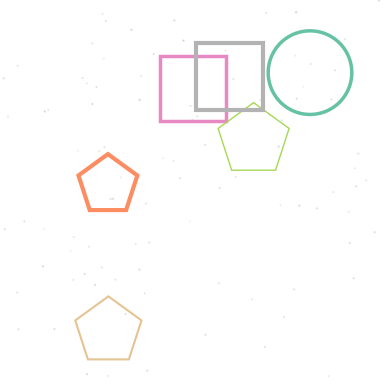[{"shape": "circle", "thickness": 2.5, "radius": 0.54, "center": [0.805, 0.811]}, {"shape": "pentagon", "thickness": 3, "radius": 0.4, "center": [0.28, 0.519]}, {"shape": "square", "thickness": 2.5, "radius": 0.43, "center": [0.501, 0.77]}, {"shape": "pentagon", "thickness": 1, "radius": 0.48, "center": [0.659, 0.636]}, {"shape": "pentagon", "thickness": 1.5, "radius": 0.45, "center": [0.281, 0.14]}, {"shape": "square", "thickness": 3, "radius": 0.44, "center": [0.596, 0.802]}]